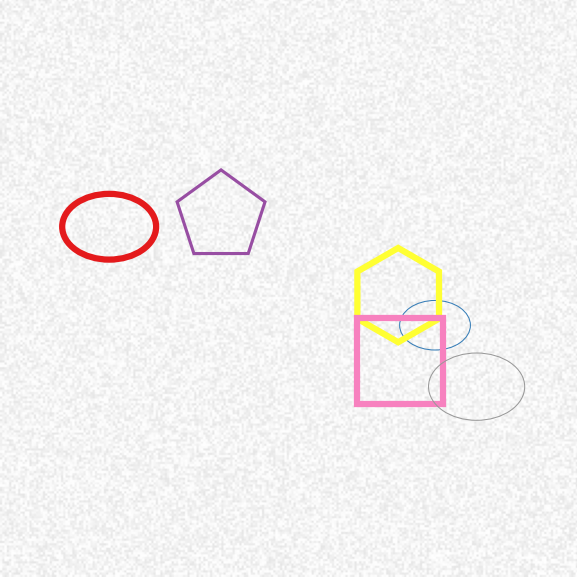[{"shape": "oval", "thickness": 3, "radius": 0.41, "center": [0.189, 0.607]}, {"shape": "oval", "thickness": 0.5, "radius": 0.31, "center": [0.753, 0.436]}, {"shape": "pentagon", "thickness": 1.5, "radius": 0.4, "center": [0.383, 0.625]}, {"shape": "hexagon", "thickness": 3, "radius": 0.41, "center": [0.69, 0.488]}, {"shape": "square", "thickness": 3, "radius": 0.37, "center": [0.693, 0.374]}, {"shape": "oval", "thickness": 0.5, "radius": 0.42, "center": [0.825, 0.33]}]